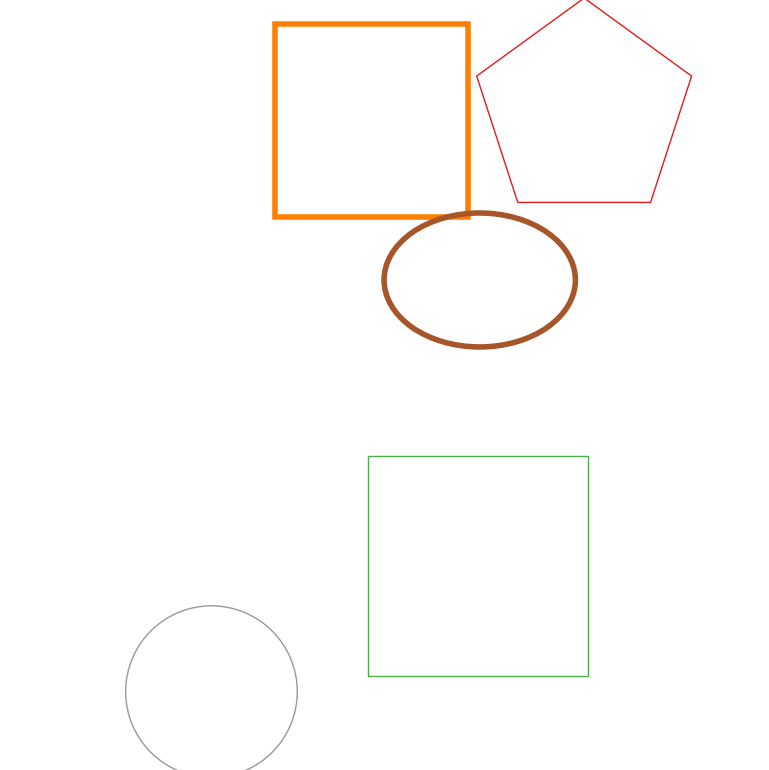[{"shape": "pentagon", "thickness": 0.5, "radius": 0.73, "center": [0.759, 0.856]}, {"shape": "square", "thickness": 0.5, "radius": 0.71, "center": [0.62, 0.265]}, {"shape": "square", "thickness": 2, "radius": 0.63, "center": [0.483, 0.844]}, {"shape": "oval", "thickness": 2, "radius": 0.62, "center": [0.623, 0.636]}, {"shape": "circle", "thickness": 0.5, "radius": 0.56, "center": [0.275, 0.102]}]